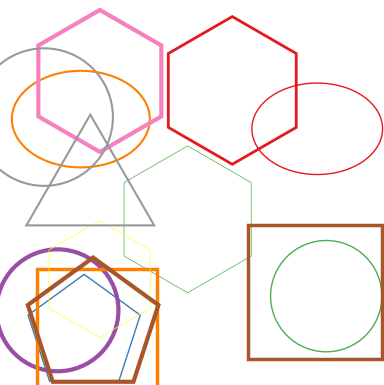[{"shape": "hexagon", "thickness": 2, "radius": 0.96, "center": [0.603, 0.765]}, {"shape": "oval", "thickness": 1, "radius": 0.85, "center": [0.824, 0.665]}, {"shape": "pentagon", "thickness": 1, "radius": 0.77, "center": [0.219, 0.134]}, {"shape": "hexagon", "thickness": 0.5, "radius": 0.95, "center": [0.487, 0.43]}, {"shape": "circle", "thickness": 1, "radius": 0.72, "center": [0.847, 0.231]}, {"shape": "circle", "thickness": 3, "radius": 0.79, "center": [0.149, 0.194]}, {"shape": "square", "thickness": 2.5, "radius": 0.78, "center": [0.252, 0.145]}, {"shape": "oval", "thickness": 1.5, "radius": 0.9, "center": [0.21, 0.691]}, {"shape": "hexagon", "thickness": 0.5, "radius": 0.76, "center": [0.259, 0.275]}, {"shape": "square", "thickness": 2.5, "radius": 0.87, "center": [0.818, 0.242]}, {"shape": "pentagon", "thickness": 3, "radius": 0.89, "center": [0.242, 0.153]}, {"shape": "hexagon", "thickness": 3, "radius": 0.92, "center": [0.259, 0.79]}, {"shape": "circle", "thickness": 1.5, "radius": 0.89, "center": [0.115, 0.696]}, {"shape": "triangle", "thickness": 1.5, "radius": 0.96, "center": [0.235, 0.51]}]